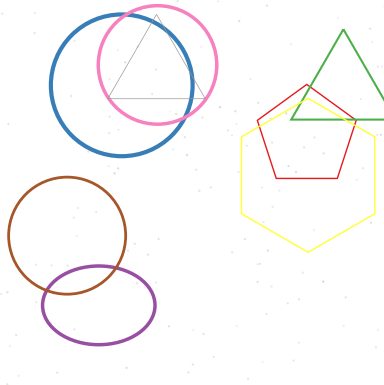[{"shape": "pentagon", "thickness": 1, "radius": 0.67, "center": [0.797, 0.646]}, {"shape": "circle", "thickness": 3, "radius": 0.92, "center": [0.316, 0.778]}, {"shape": "triangle", "thickness": 1.5, "radius": 0.78, "center": [0.892, 0.768]}, {"shape": "oval", "thickness": 2.5, "radius": 0.73, "center": [0.257, 0.207]}, {"shape": "hexagon", "thickness": 1, "radius": 1.0, "center": [0.8, 0.545]}, {"shape": "circle", "thickness": 2, "radius": 0.76, "center": [0.174, 0.388]}, {"shape": "circle", "thickness": 2.5, "radius": 0.77, "center": [0.409, 0.831]}, {"shape": "triangle", "thickness": 0.5, "radius": 0.73, "center": [0.407, 0.817]}]